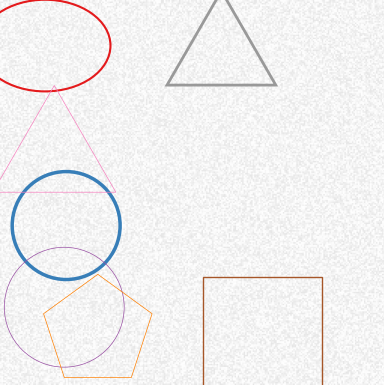[{"shape": "oval", "thickness": 1.5, "radius": 0.85, "center": [0.117, 0.882]}, {"shape": "circle", "thickness": 2.5, "radius": 0.7, "center": [0.172, 0.414]}, {"shape": "circle", "thickness": 0.5, "radius": 0.78, "center": [0.167, 0.202]}, {"shape": "pentagon", "thickness": 0.5, "radius": 0.74, "center": [0.254, 0.139]}, {"shape": "square", "thickness": 1, "radius": 0.77, "center": [0.681, 0.126]}, {"shape": "triangle", "thickness": 0.5, "radius": 0.92, "center": [0.141, 0.593]}, {"shape": "triangle", "thickness": 2, "radius": 0.82, "center": [0.575, 0.861]}]